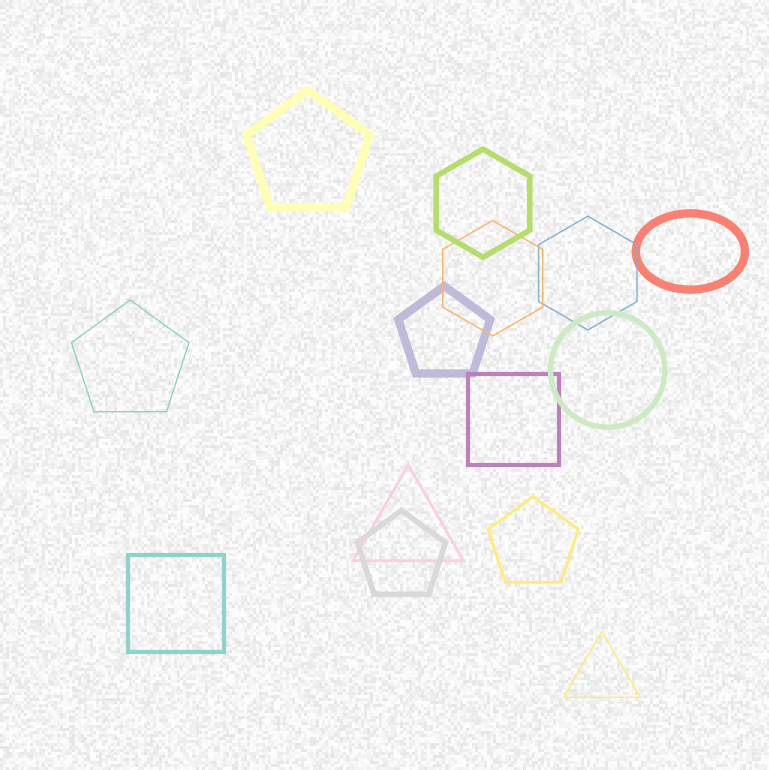[{"shape": "pentagon", "thickness": 0.5, "radius": 0.4, "center": [0.169, 0.53]}, {"shape": "square", "thickness": 1.5, "radius": 0.31, "center": [0.229, 0.216]}, {"shape": "pentagon", "thickness": 3, "radius": 0.42, "center": [0.4, 0.799]}, {"shape": "pentagon", "thickness": 3, "radius": 0.31, "center": [0.577, 0.566]}, {"shape": "oval", "thickness": 3, "radius": 0.35, "center": [0.897, 0.673]}, {"shape": "hexagon", "thickness": 0.5, "radius": 0.37, "center": [0.763, 0.645]}, {"shape": "hexagon", "thickness": 0.5, "radius": 0.37, "center": [0.64, 0.639]}, {"shape": "hexagon", "thickness": 2, "radius": 0.35, "center": [0.627, 0.736]}, {"shape": "triangle", "thickness": 1, "radius": 0.41, "center": [0.53, 0.313]}, {"shape": "pentagon", "thickness": 2, "radius": 0.3, "center": [0.521, 0.277]}, {"shape": "square", "thickness": 1.5, "radius": 0.29, "center": [0.667, 0.455]}, {"shape": "circle", "thickness": 2, "radius": 0.37, "center": [0.789, 0.52]}, {"shape": "triangle", "thickness": 0.5, "radius": 0.29, "center": [0.782, 0.123]}, {"shape": "pentagon", "thickness": 1, "radius": 0.31, "center": [0.693, 0.294]}]